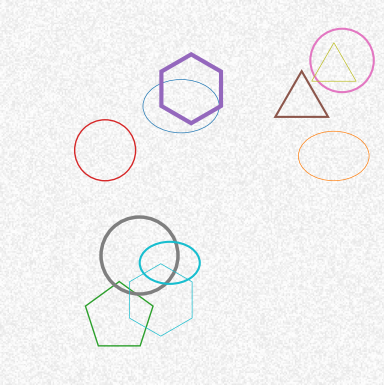[{"shape": "oval", "thickness": 0.5, "radius": 0.49, "center": [0.47, 0.724]}, {"shape": "oval", "thickness": 0.5, "radius": 0.46, "center": [0.867, 0.595]}, {"shape": "pentagon", "thickness": 1, "radius": 0.46, "center": [0.31, 0.176]}, {"shape": "circle", "thickness": 1, "radius": 0.4, "center": [0.273, 0.61]}, {"shape": "hexagon", "thickness": 3, "radius": 0.45, "center": [0.497, 0.769]}, {"shape": "triangle", "thickness": 1.5, "radius": 0.4, "center": [0.784, 0.736]}, {"shape": "circle", "thickness": 1.5, "radius": 0.41, "center": [0.888, 0.843]}, {"shape": "circle", "thickness": 2.5, "radius": 0.5, "center": [0.362, 0.336]}, {"shape": "triangle", "thickness": 0.5, "radius": 0.33, "center": [0.867, 0.822]}, {"shape": "hexagon", "thickness": 0.5, "radius": 0.47, "center": [0.418, 0.221]}, {"shape": "oval", "thickness": 1.5, "radius": 0.39, "center": [0.441, 0.317]}]